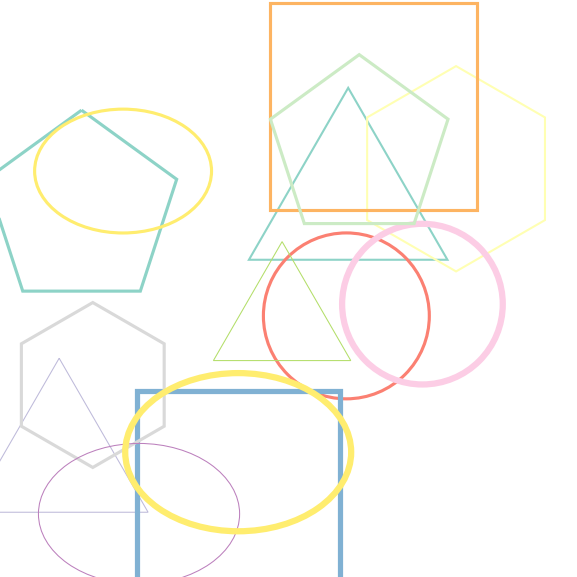[{"shape": "triangle", "thickness": 1, "radius": 0.99, "center": [0.603, 0.649]}, {"shape": "pentagon", "thickness": 1.5, "radius": 0.87, "center": [0.141, 0.635]}, {"shape": "hexagon", "thickness": 1, "radius": 0.89, "center": [0.79, 0.707]}, {"shape": "triangle", "thickness": 0.5, "radius": 0.89, "center": [0.102, 0.201]}, {"shape": "circle", "thickness": 1.5, "radius": 0.72, "center": [0.6, 0.452]}, {"shape": "square", "thickness": 2.5, "radius": 0.88, "center": [0.412, 0.146]}, {"shape": "square", "thickness": 1.5, "radius": 0.9, "center": [0.647, 0.815]}, {"shape": "triangle", "thickness": 0.5, "radius": 0.69, "center": [0.488, 0.443]}, {"shape": "circle", "thickness": 3, "radius": 0.7, "center": [0.732, 0.472]}, {"shape": "hexagon", "thickness": 1.5, "radius": 0.71, "center": [0.161, 0.332]}, {"shape": "oval", "thickness": 0.5, "radius": 0.87, "center": [0.241, 0.109]}, {"shape": "pentagon", "thickness": 1.5, "radius": 0.81, "center": [0.622, 0.743]}, {"shape": "oval", "thickness": 3, "radius": 0.98, "center": [0.412, 0.216]}, {"shape": "oval", "thickness": 1.5, "radius": 0.77, "center": [0.213, 0.703]}]